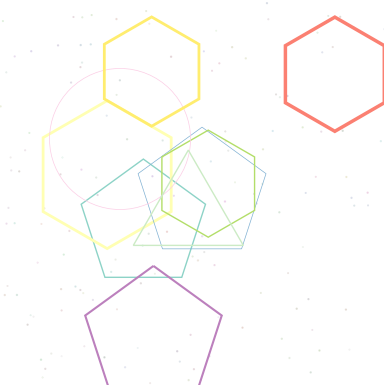[{"shape": "pentagon", "thickness": 1, "radius": 0.85, "center": [0.372, 0.417]}, {"shape": "hexagon", "thickness": 2, "radius": 0.96, "center": [0.278, 0.546]}, {"shape": "hexagon", "thickness": 2.5, "radius": 0.74, "center": [0.87, 0.807]}, {"shape": "pentagon", "thickness": 0.5, "radius": 0.87, "center": [0.525, 0.495]}, {"shape": "hexagon", "thickness": 1, "radius": 0.69, "center": [0.541, 0.523]}, {"shape": "circle", "thickness": 0.5, "radius": 0.92, "center": [0.312, 0.639]}, {"shape": "pentagon", "thickness": 1.5, "radius": 0.93, "center": [0.399, 0.123]}, {"shape": "triangle", "thickness": 1, "radius": 0.82, "center": [0.489, 0.445]}, {"shape": "hexagon", "thickness": 2, "radius": 0.71, "center": [0.394, 0.814]}]